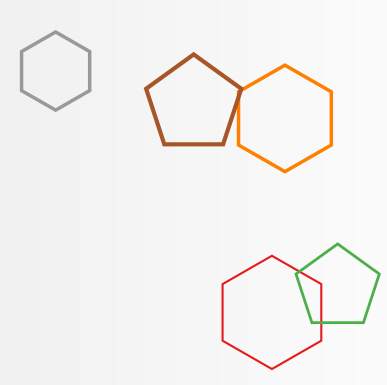[{"shape": "hexagon", "thickness": 1.5, "radius": 0.74, "center": [0.702, 0.189]}, {"shape": "pentagon", "thickness": 2, "radius": 0.57, "center": [0.871, 0.253]}, {"shape": "hexagon", "thickness": 2.5, "radius": 0.69, "center": [0.735, 0.692]}, {"shape": "pentagon", "thickness": 3, "radius": 0.65, "center": [0.5, 0.73]}, {"shape": "hexagon", "thickness": 2.5, "radius": 0.51, "center": [0.144, 0.815]}]